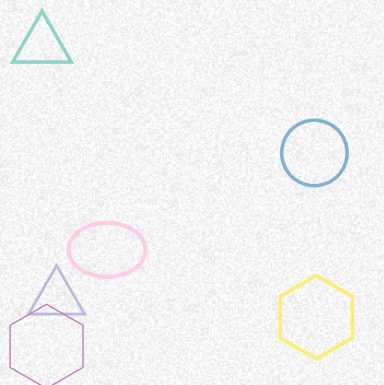[{"shape": "triangle", "thickness": 2.5, "radius": 0.44, "center": [0.109, 0.883]}, {"shape": "triangle", "thickness": 2, "radius": 0.42, "center": [0.147, 0.226]}, {"shape": "circle", "thickness": 2.5, "radius": 0.43, "center": [0.817, 0.603]}, {"shape": "oval", "thickness": 3, "radius": 0.5, "center": [0.278, 0.351]}, {"shape": "hexagon", "thickness": 1, "radius": 0.55, "center": [0.121, 0.1]}, {"shape": "hexagon", "thickness": 2.5, "radius": 0.54, "center": [0.821, 0.176]}]